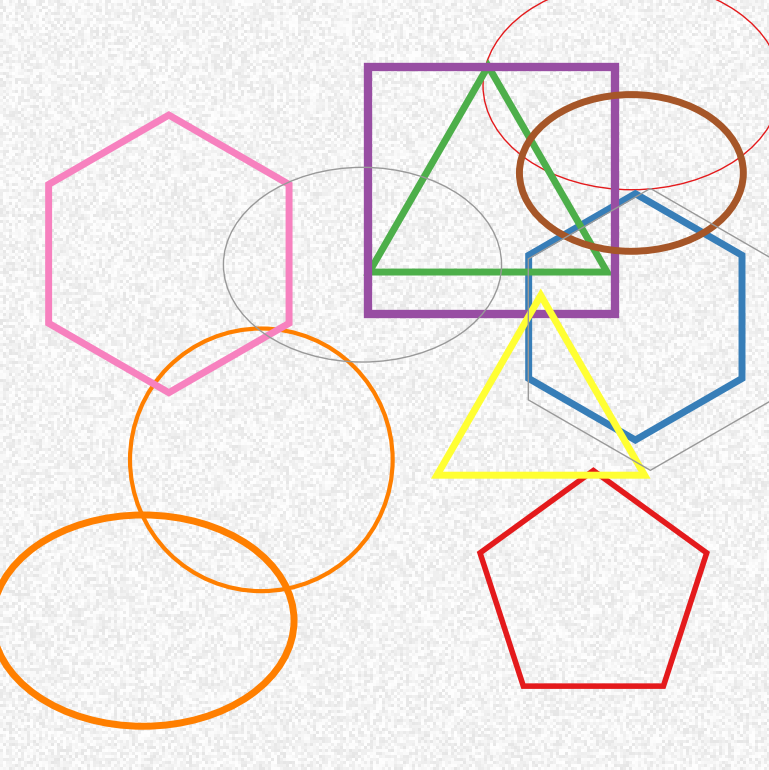[{"shape": "oval", "thickness": 0.5, "radius": 0.97, "center": [0.821, 0.889]}, {"shape": "pentagon", "thickness": 2, "radius": 0.77, "center": [0.771, 0.234]}, {"shape": "hexagon", "thickness": 2.5, "radius": 0.8, "center": [0.825, 0.588]}, {"shape": "triangle", "thickness": 2.5, "radius": 0.89, "center": [0.634, 0.736]}, {"shape": "square", "thickness": 3, "radius": 0.8, "center": [0.638, 0.752]}, {"shape": "circle", "thickness": 1.5, "radius": 0.85, "center": [0.339, 0.403]}, {"shape": "oval", "thickness": 2.5, "radius": 0.98, "center": [0.186, 0.194]}, {"shape": "triangle", "thickness": 2.5, "radius": 0.78, "center": [0.702, 0.461]}, {"shape": "oval", "thickness": 2.5, "radius": 0.73, "center": [0.82, 0.775]}, {"shape": "hexagon", "thickness": 2.5, "radius": 0.9, "center": [0.219, 0.67]}, {"shape": "oval", "thickness": 0.5, "radius": 0.9, "center": [0.471, 0.656]}, {"shape": "hexagon", "thickness": 0.5, "radius": 0.92, "center": [0.845, 0.572]}]